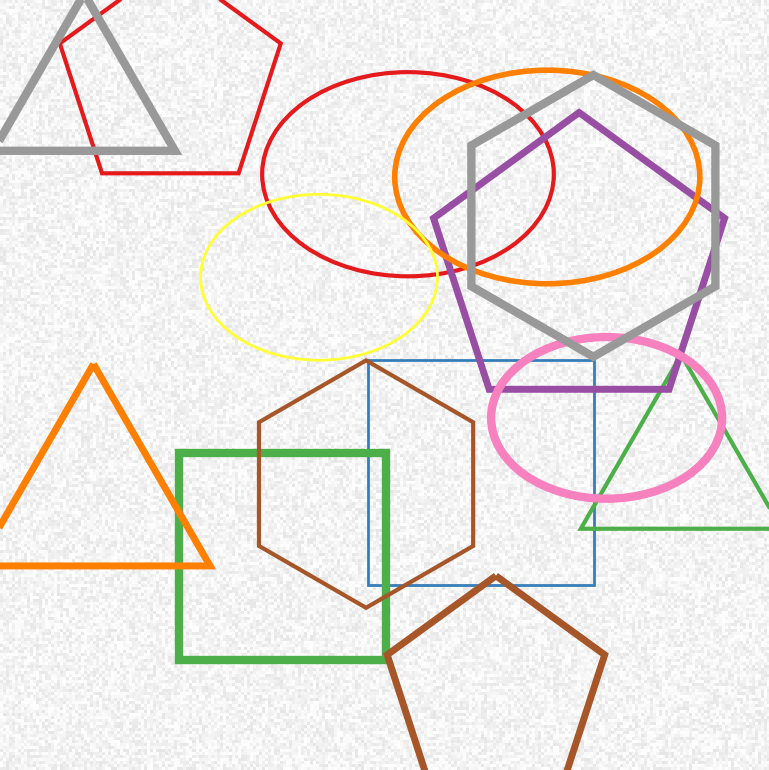[{"shape": "oval", "thickness": 1.5, "radius": 0.95, "center": [0.53, 0.774]}, {"shape": "pentagon", "thickness": 1.5, "radius": 0.75, "center": [0.221, 0.897]}, {"shape": "square", "thickness": 1, "radius": 0.73, "center": [0.625, 0.386]}, {"shape": "square", "thickness": 3, "radius": 0.67, "center": [0.367, 0.277]}, {"shape": "triangle", "thickness": 1.5, "radius": 0.75, "center": [0.885, 0.389]}, {"shape": "pentagon", "thickness": 2.5, "radius": 0.99, "center": [0.752, 0.655]}, {"shape": "triangle", "thickness": 2.5, "radius": 0.87, "center": [0.121, 0.352]}, {"shape": "oval", "thickness": 2, "radius": 0.99, "center": [0.711, 0.77]}, {"shape": "oval", "thickness": 1, "radius": 0.77, "center": [0.414, 0.64]}, {"shape": "hexagon", "thickness": 1.5, "radius": 0.8, "center": [0.475, 0.371]}, {"shape": "pentagon", "thickness": 2.5, "radius": 0.74, "center": [0.644, 0.104]}, {"shape": "oval", "thickness": 3, "radius": 0.75, "center": [0.788, 0.457]}, {"shape": "hexagon", "thickness": 3, "radius": 0.91, "center": [0.771, 0.72]}, {"shape": "triangle", "thickness": 3, "radius": 0.68, "center": [0.109, 0.872]}]